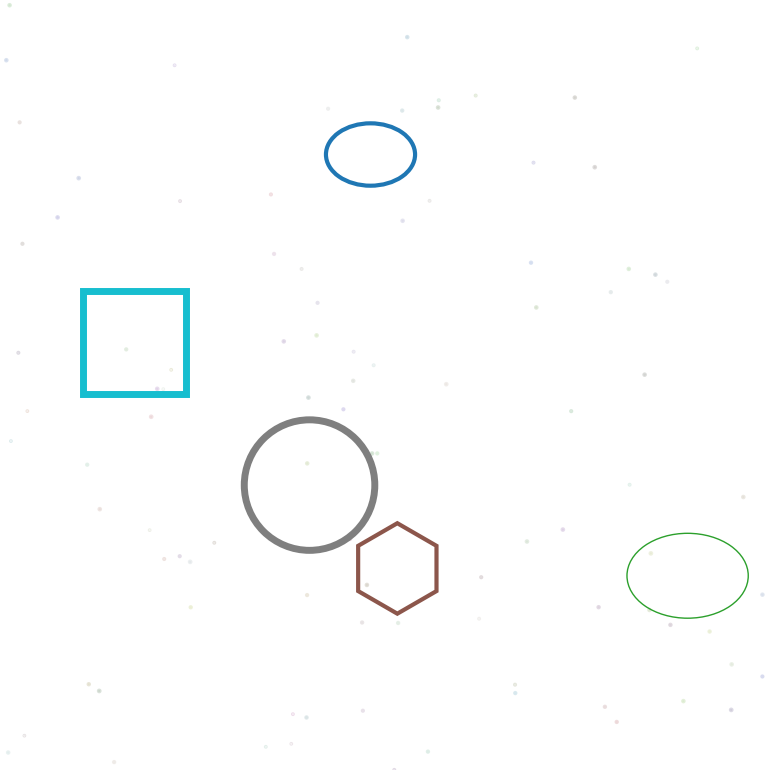[{"shape": "oval", "thickness": 1.5, "radius": 0.29, "center": [0.481, 0.799]}, {"shape": "oval", "thickness": 0.5, "radius": 0.39, "center": [0.893, 0.252]}, {"shape": "hexagon", "thickness": 1.5, "radius": 0.29, "center": [0.516, 0.262]}, {"shape": "circle", "thickness": 2.5, "radius": 0.42, "center": [0.402, 0.37]}, {"shape": "square", "thickness": 2.5, "radius": 0.33, "center": [0.174, 0.555]}]